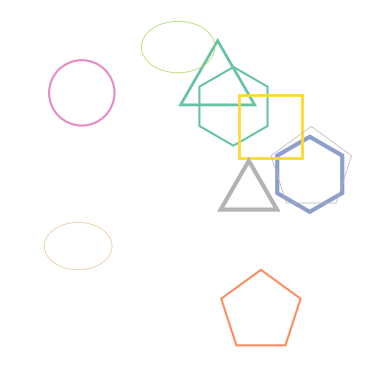[{"shape": "hexagon", "thickness": 1.5, "radius": 0.51, "center": [0.606, 0.724]}, {"shape": "triangle", "thickness": 2, "radius": 0.56, "center": [0.565, 0.783]}, {"shape": "pentagon", "thickness": 1.5, "radius": 0.54, "center": [0.678, 0.191]}, {"shape": "hexagon", "thickness": 3, "radius": 0.49, "center": [0.805, 0.547]}, {"shape": "circle", "thickness": 1.5, "radius": 0.42, "center": [0.212, 0.759]}, {"shape": "oval", "thickness": 0.5, "radius": 0.48, "center": [0.463, 0.878]}, {"shape": "square", "thickness": 2, "radius": 0.41, "center": [0.703, 0.672]}, {"shape": "oval", "thickness": 0.5, "radius": 0.44, "center": [0.203, 0.361]}, {"shape": "pentagon", "thickness": 0.5, "radius": 0.55, "center": [0.809, 0.562]}, {"shape": "triangle", "thickness": 3, "radius": 0.42, "center": [0.646, 0.498]}]